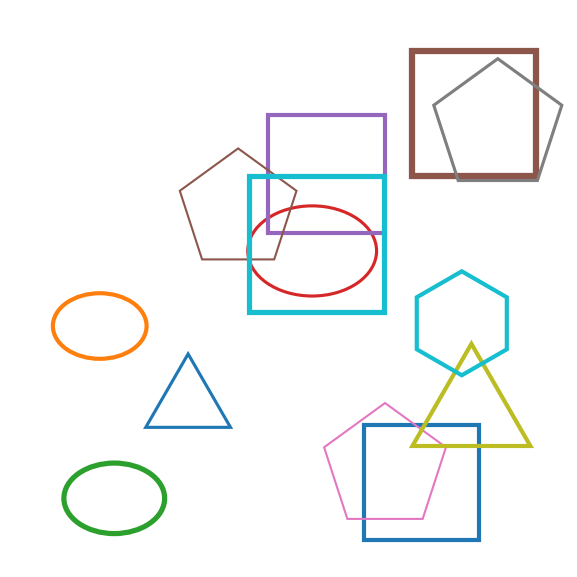[{"shape": "square", "thickness": 2, "radius": 0.5, "center": [0.73, 0.163]}, {"shape": "triangle", "thickness": 1.5, "radius": 0.42, "center": [0.326, 0.302]}, {"shape": "oval", "thickness": 2, "radius": 0.41, "center": [0.173, 0.435]}, {"shape": "oval", "thickness": 2.5, "radius": 0.44, "center": [0.198, 0.136]}, {"shape": "oval", "thickness": 1.5, "radius": 0.56, "center": [0.541, 0.565]}, {"shape": "square", "thickness": 2, "radius": 0.51, "center": [0.565, 0.698]}, {"shape": "pentagon", "thickness": 1, "radius": 0.53, "center": [0.412, 0.636]}, {"shape": "square", "thickness": 3, "radius": 0.54, "center": [0.821, 0.802]}, {"shape": "pentagon", "thickness": 1, "radius": 0.55, "center": [0.667, 0.19]}, {"shape": "pentagon", "thickness": 1.5, "radius": 0.58, "center": [0.862, 0.781]}, {"shape": "triangle", "thickness": 2, "radius": 0.59, "center": [0.816, 0.286]}, {"shape": "hexagon", "thickness": 2, "radius": 0.45, "center": [0.8, 0.439]}, {"shape": "square", "thickness": 2.5, "radius": 0.59, "center": [0.548, 0.577]}]